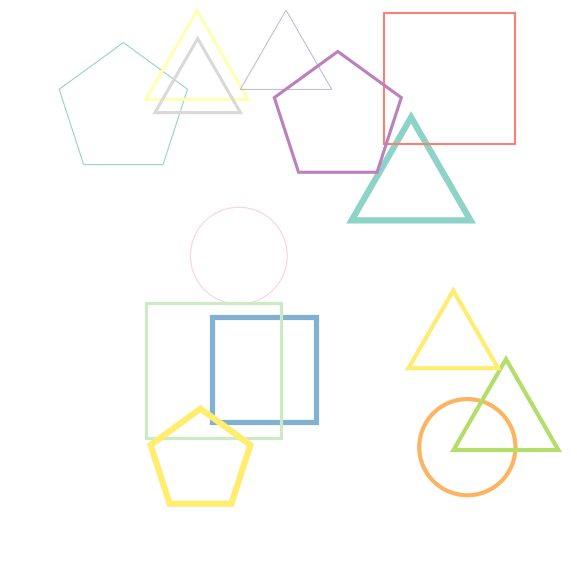[{"shape": "pentagon", "thickness": 0.5, "radius": 0.58, "center": [0.214, 0.808]}, {"shape": "triangle", "thickness": 3, "radius": 0.59, "center": [0.712, 0.677]}, {"shape": "triangle", "thickness": 1.5, "radius": 0.51, "center": [0.341, 0.878]}, {"shape": "triangle", "thickness": 0.5, "radius": 0.46, "center": [0.495, 0.89]}, {"shape": "square", "thickness": 1, "radius": 0.57, "center": [0.778, 0.863]}, {"shape": "square", "thickness": 2.5, "radius": 0.45, "center": [0.457, 0.36]}, {"shape": "circle", "thickness": 2, "radius": 0.42, "center": [0.809, 0.225]}, {"shape": "triangle", "thickness": 2, "radius": 0.52, "center": [0.876, 0.272]}, {"shape": "circle", "thickness": 0.5, "radius": 0.42, "center": [0.414, 0.556]}, {"shape": "triangle", "thickness": 1.5, "radius": 0.43, "center": [0.342, 0.847]}, {"shape": "pentagon", "thickness": 1.5, "radius": 0.58, "center": [0.585, 0.794]}, {"shape": "square", "thickness": 1.5, "radius": 0.58, "center": [0.369, 0.357]}, {"shape": "pentagon", "thickness": 3, "radius": 0.45, "center": [0.347, 0.2]}, {"shape": "triangle", "thickness": 2, "radius": 0.45, "center": [0.785, 0.406]}]